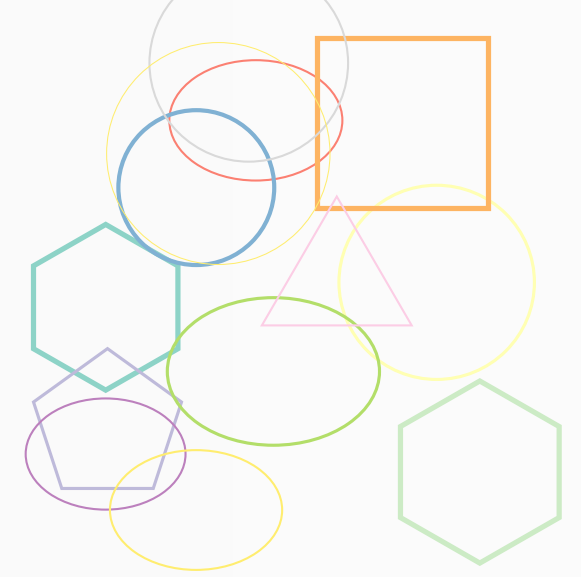[{"shape": "hexagon", "thickness": 2.5, "radius": 0.72, "center": [0.182, 0.467]}, {"shape": "circle", "thickness": 1.5, "radius": 0.84, "center": [0.751, 0.51]}, {"shape": "pentagon", "thickness": 1.5, "radius": 0.67, "center": [0.185, 0.262]}, {"shape": "oval", "thickness": 1, "radius": 0.74, "center": [0.44, 0.791]}, {"shape": "circle", "thickness": 2, "radius": 0.67, "center": [0.338, 0.674]}, {"shape": "square", "thickness": 2.5, "radius": 0.73, "center": [0.693, 0.786]}, {"shape": "oval", "thickness": 1.5, "radius": 0.91, "center": [0.47, 0.356]}, {"shape": "triangle", "thickness": 1, "radius": 0.74, "center": [0.579, 0.51]}, {"shape": "circle", "thickness": 1, "radius": 0.85, "center": [0.428, 0.89]}, {"shape": "oval", "thickness": 1, "radius": 0.69, "center": [0.182, 0.213]}, {"shape": "hexagon", "thickness": 2.5, "radius": 0.79, "center": [0.825, 0.182]}, {"shape": "circle", "thickness": 0.5, "radius": 0.96, "center": [0.376, 0.733]}, {"shape": "oval", "thickness": 1, "radius": 0.74, "center": [0.337, 0.116]}]